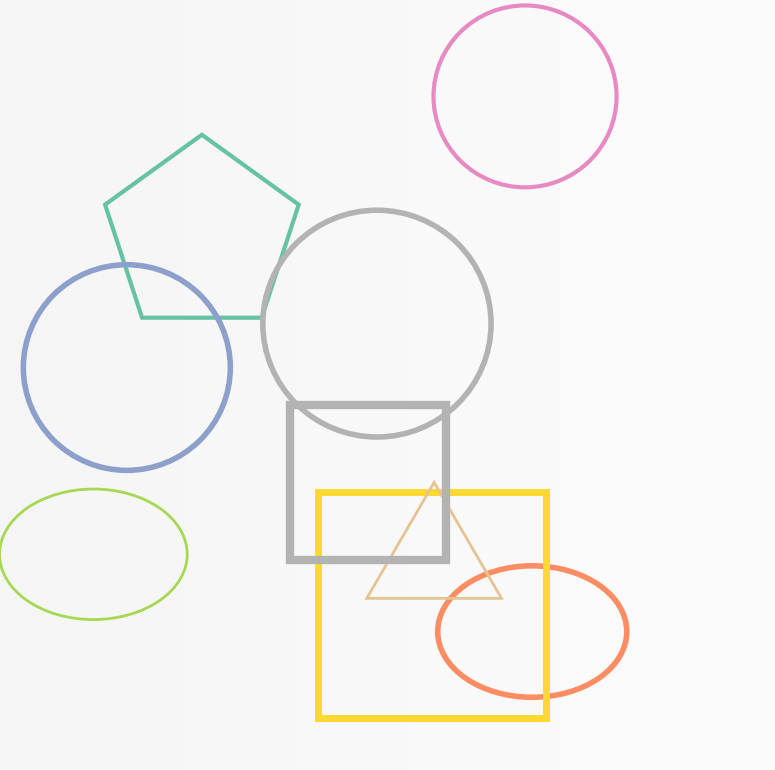[{"shape": "pentagon", "thickness": 1.5, "radius": 0.66, "center": [0.261, 0.694]}, {"shape": "oval", "thickness": 2, "radius": 0.61, "center": [0.687, 0.18]}, {"shape": "circle", "thickness": 2, "radius": 0.67, "center": [0.164, 0.523]}, {"shape": "circle", "thickness": 1.5, "radius": 0.59, "center": [0.677, 0.875]}, {"shape": "oval", "thickness": 1, "radius": 0.61, "center": [0.12, 0.28]}, {"shape": "square", "thickness": 2.5, "radius": 0.73, "center": [0.557, 0.215]}, {"shape": "triangle", "thickness": 1, "radius": 0.5, "center": [0.56, 0.273]}, {"shape": "square", "thickness": 3, "radius": 0.5, "center": [0.475, 0.373]}, {"shape": "circle", "thickness": 2, "radius": 0.74, "center": [0.486, 0.58]}]